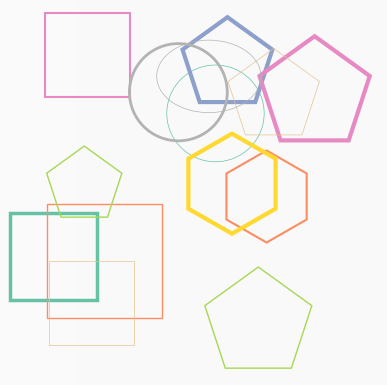[{"shape": "square", "thickness": 2.5, "radius": 0.56, "center": [0.138, 0.334]}, {"shape": "circle", "thickness": 0.5, "radius": 0.63, "center": [0.556, 0.705]}, {"shape": "hexagon", "thickness": 1.5, "radius": 0.6, "center": [0.688, 0.49]}, {"shape": "square", "thickness": 1, "radius": 0.74, "center": [0.271, 0.322]}, {"shape": "pentagon", "thickness": 3, "radius": 0.61, "center": [0.587, 0.833]}, {"shape": "square", "thickness": 1.5, "radius": 0.55, "center": [0.225, 0.857]}, {"shape": "pentagon", "thickness": 3, "radius": 0.75, "center": [0.812, 0.756]}, {"shape": "pentagon", "thickness": 1, "radius": 0.73, "center": [0.667, 0.161]}, {"shape": "pentagon", "thickness": 1, "radius": 0.51, "center": [0.217, 0.518]}, {"shape": "hexagon", "thickness": 3, "radius": 0.65, "center": [0.599, 0.523]}, {"shape": "square", "thickness": 0.5, "radius": 0.55, "center": [0.237, 0.214]}, {"shape": "pentagon", "thickness": 0.5, "radius": 0.62, "center": [0.706, 0.75]}, {"shape": "oval", "thickness": 0.5, "radius": 0.67, "center": [0.539, 0.802]}, {"shape": "circle", "thickness": 2, "radius": 0.63, "center": [0.46, 0.76]}]